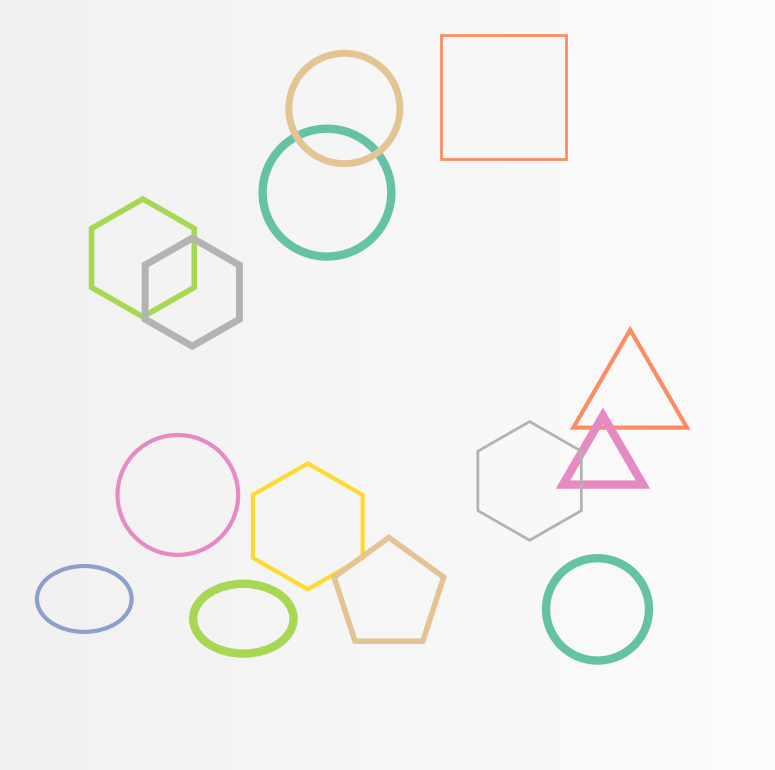[{"shape": "circle", "thickness": 3, "radius": 0.42, "center": [0.422, 0.75]}, {"shape": "circle", "thickness": 3, "radius": 0.33, "center": [0.771, 0.209]}, {"shape": "triangle", "thickness": 1.5, "radius": 0.42, "center": [0.813, 0.487]}, {"shape": "square", "thickness": 1, "radius": 0.4, "center": [0.649, 0.874]}, {"shape": "oval", "thickness": 1.5, "radius": 0.31, "center": [0.109, 0.222]}, {"shape": "circle", "thickness": 1.5, "radius": 0.39, "center": [0.229, 0.357]}, {"shape": "triangle", "thickness": 3, "radius": 0.3, "center": [0.778, 0.4]}, {"shape": "oval", "thickness": 3, "radius": 0.32, "center": [0.314, 0.196]}, {"shape": "hexagon", "thickness": 2, "radius": 0.38, "center": [0.184, 0.665]}, {"shape": "hexagon", "thickness": 1.5, "radius": 0.41, "center": [0.397, 0.316]}, {"shape": "circle", "thickness": 2.5, "radius": 0.36, "center": [0.444, 0.859]}, {"shape": "pentagon", "thickness": 2, "radius": 0.37, "center": [0.502, 0.227]}, {"shape": "hexagon", "thickness": 1, "radius": 0.39, "center": [0.683, 0.375]}, {"shape": "hexagon", "thickness": 2.5, "radius": 0.35, "center": [0.248, 0.621]}]